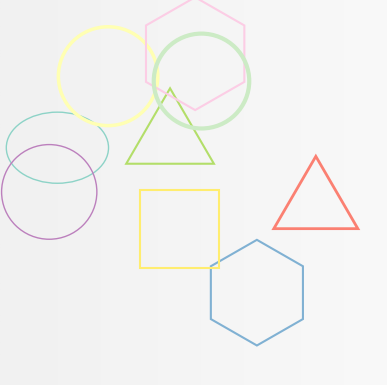[{"shape": "oval", "thickness": 1, "radius": 0.66, "center": [0.148, 0.616]}, {"shape": "circle", "thickness": 2.5, "radius": 0.64, "center": [0.279, 0.802]}, {"shape": "triangle", "thickness": 2, "radius": 0.63, "center": [0.815, 0.469]}, {"shape": "hexagon", "thickness": 1.5, "radius": 0.69, "center": [0.663, 0.24]}, {"shape": "triangle", "thickness": 1.5, "radius": 0.65, "center": [0.439, 0.64]}, {"shape": "hexagon", "thickness": 1.5, "radius": 0.73, "center": [0.504, 0.861]}, {"shape": "circle", "thickness": 1, "radius": 0.61, "center": [0.127, 0.502]}, {"shape": "circle", "thickness": 3, "radius": 0.62, "center": [0.52, 0.789]}, {"shape": "square", "thickness": 1.5, "radius": 0.51, "center": [0.463, 0.405]}]